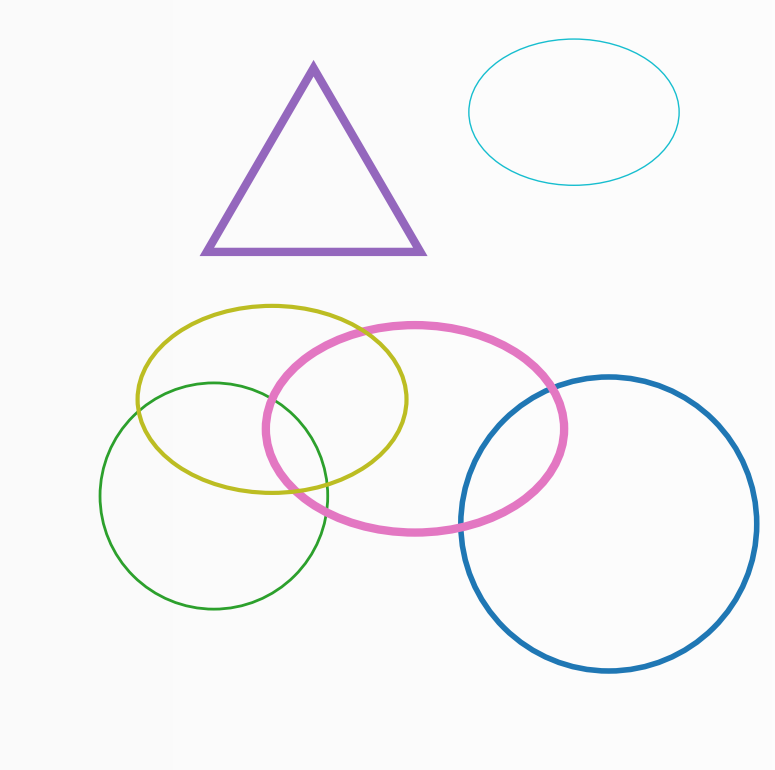[{"shape": "circle", "thickness": 2, "radius": 0.95, "center": [0.786, 0.32]}, {"shape": "circle", "thickness": 1, "radius": 0.73, "center": [0.276, 0.356]}, {"shape": "triangle", "thickness": 3, "radius": 0.8, "center": [0.405, 0.752]}, {"shape": "oval", "thickness": 3, "radius": 0.96, "center": [0.535, 0.443]}, {"shape": "oval", "thickness": 1.5, "radius": 0.87, "center": [0.351, 0.481]}, {"shape": "oval", "thickness": 0.5, "radius": 0.68, "center": [0.741, 0.854]}]